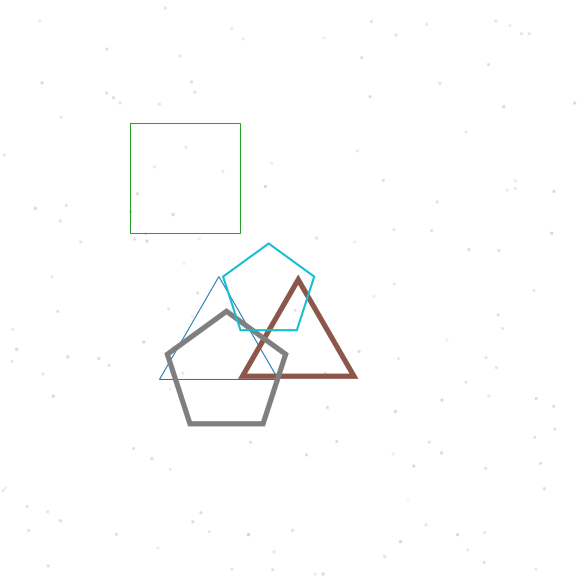[{"shape": "triangle", "thickness": 0.5, "radius": 0.59, "center": [0.379, 0.401]}, {"shape": "square", "thickness": 0.5, "radius": 0.48, "center": [0.32, 0.691]}, {"shape": "triangle", "thickness": 2.5, "radius": 0.56, "center": [0.516, 0.403]}, {"shape": "pentagon", "thickness": 2.5, "radius": 0.54, "center": [0.392, 0.352]}, {"shape": "pentagon", "thickness": 1, "radius": 0.41, "center": [0.465, 0.495]}]